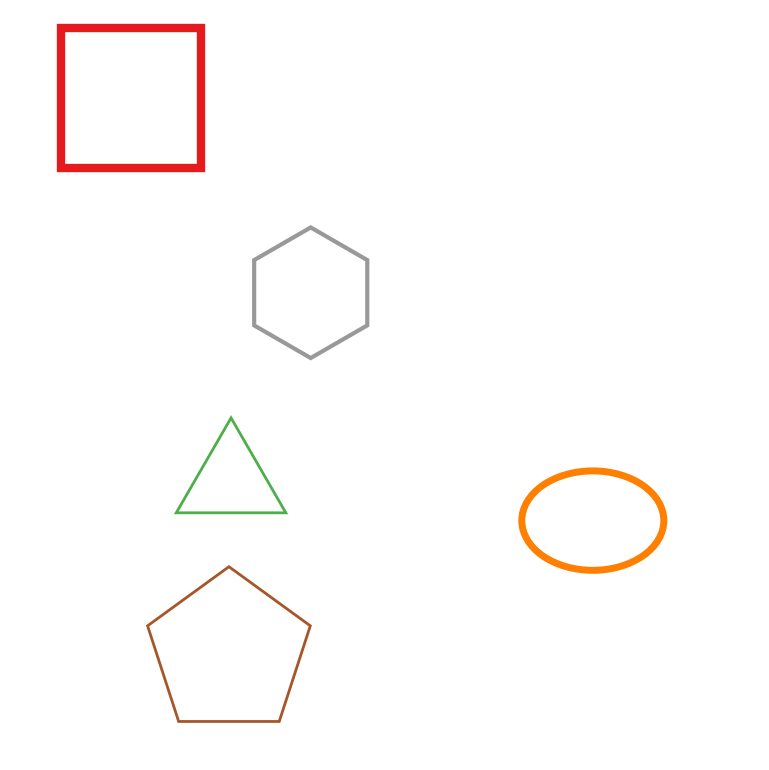[{"shape": "square", "thickness": 3, "radius": 0.46, "center": [0.17, 0.872]}, {"shape": "triangle", "thickness": 1, "radius": 0.41, "center": [0.3, 0.375]}, {"shape": "oval", "thickness": 2.5, "radius": 0.46, "center": [0.77, 0.324]}, {"shape": "pentagon", "thickness": 1, "radius": 0.56, "center": [0.297, 0.153]}, {"shape": "hexagon", "thickness": 1.5, "radius": 0.42, "center": [0.404, 0.62]}]